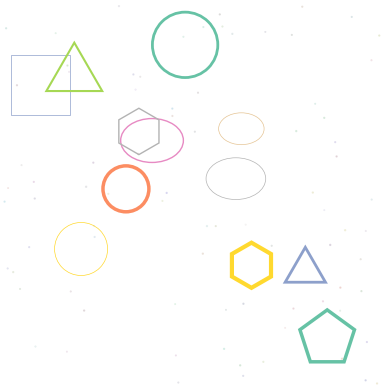[{"shape": "pentagon", "thickness": 2.5, "radius": 0.37, "center": [0.85, 0.121]}, {"shape": "circle", "thickness": 2, "radius": 0.42, "center": [0.481, 0.884]}, {"shape": "circle", "thickness": 2.5, "radius": 0.3, "center": [0.327, 0.51]}, {"shape": "triangle", "thickness": 2, "radius": 0.3, "center": [0.793, 0.297]}, {"shape": "square", "thickness": 0.5, "radius": 0.38, "center": [0.104, 0.779]}, {"shape": "oval", "thickness": 1, "radius": 0.41, "center": [0.395, 0.635]}, {"shape": "triangle", "thickness": 1.5, "radius": 0.42, "center": [0.193, 0.805]}, {"shape": "hexagon", "thickness": 3, "radius": 0.29, "center": [0.653, 0.311]}, {"shape": "circle", "thickness": 0.5, "radius": 0.34, "center": [0.211, 0.353]}, {"shape": "oval", "thickness": 0.5, "radius": 0.3, "center": [0.627, 0.666]}, {"shape": "hexagon", "thickness": 1, "radius": 0.3, "center": [0.361, 0.659]}, {"shape": "oval", "thickness": 0.5, "radius": 0.39, "center": [0.613, 0.536]}]